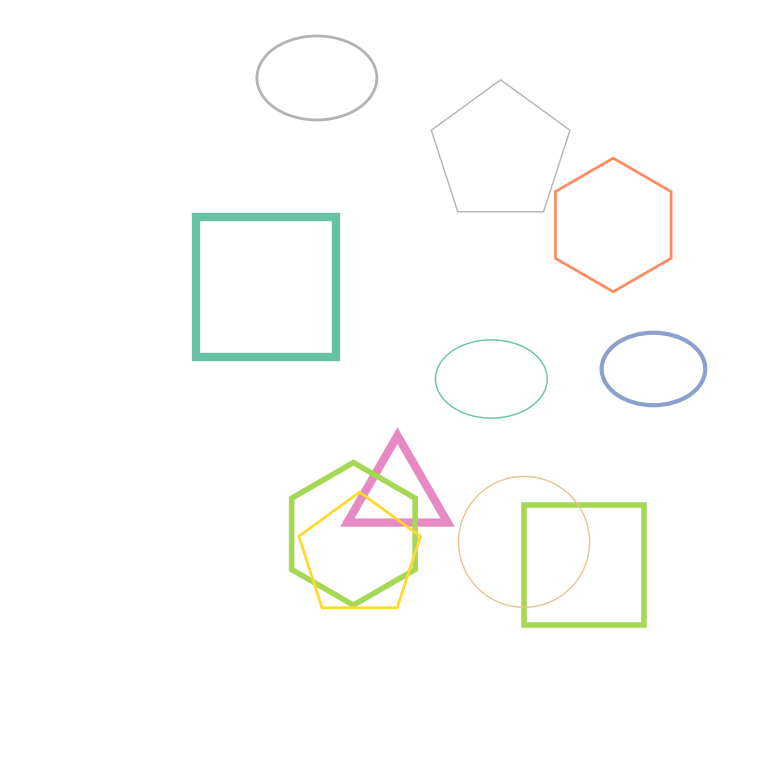[{"shape": "square", "thickness": 3, "radius": 0.45, "center": [0.345, 0.627]}, {"shape": "oval", "thickness": 0.5, "radius": 0.36, "center": [0.638, 0.508]}, {"shape": "hexagon", "thickness": 1, "radius": 0.43, "center": [0.796, 0.708]}, {"shape": "oval", "thickness": 1.5, "radius": 0.34, "center": [0.849, 0.521]}, {"shape": "triangle", "thickness": 3, "radius": 0.38, "center": [0.516, 0.359]}, {"shape": "square", "thickness": 2, "radius": 0.39, "center": [0.758, 0.267]}, {"shape": "hexagon", "thickness": 2, "radius": 0.46, "center": [0.459, 0.307]}, {"shape": "pentagon", "thickness": 1, "radius": 0.42, "center": [0.467, 0.278]}, {"shape": "circle", "thickness": 0.5, "radius": 0.43, "center": [0.681, 0.296]}, {"shape": "pentagon", "thickness": 0.5, "radius": 0.47, "center": [0.65, 0.802]}, {"shape": "oval", "thickness": 1, "radius": 0.39, "center": [0.412, 0.899]}]